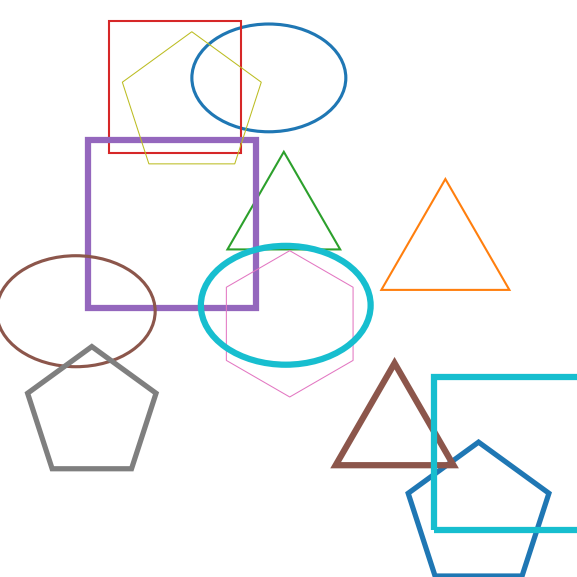[{"shape": "oval", "thickness": 1.5, "radius": 0.67, "center": [0.466, 0.864]}, {"shape": "pentagon", "thickness": 2.5, "radius": 0.64, "center": [0.829, 0.105]}, {"shape": "triangle", "thickness": 1, "radius": 0.64, "center": [0.771, 0.561]}, {"shape": "triangle", "thickness": 1, "radius": 0.56, "center": [0.491, 0.624]}, {"shape": "square", "thickness": 1, "radius": 0.57, "center": [0.303, 0.849]}, {"shape": "square", "thickness": 3, "radius": 0.73, "center": [0.298, 0.612]}, {"shape": "triangle", "thickness": 3, "radius": 0.59, "center": [0.683, 0.252]}, {"shape": "oval", "thickness": 1.5, "radius": 0.69, "center": [0.131, 0.46]}, {"shape": "hexagon", "thickness": 0.5, "radius": 0.63, "center": [0.502, 0.438]}, {"shape": "pentagon", "thickness": 2.5, "radius": 0.58, "center": [0.159, 0.282]}, {"shape": "pentagon", "thickness": 0.5, "radius": 0.63, "center": [0.332, 0.818]}, {"shape": "square", "thickness": 3, "radius": 0.66, "center": [0.885, 0.213]}, {"shape": "oval", "thickness": 3, "radius": 0.73, "center": [0.495, 0.471]}]